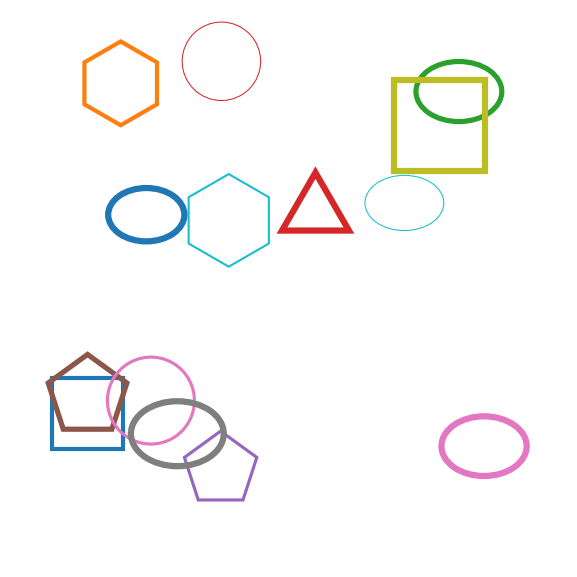[{"shape": "oval", "thickness": 3, "radius": 0.33, "center": [0.253, 0.627]}, {"shape": "square", "thickness": 2, "radius": 0.31, "center": [0.151, 0.283]}, {"shape": "hexagon", "thickness": 2, "radius": 0.36, "center": [0.209, 0.855]}, {"shape": "oval", "thickness": 2.5, "radius": 0.37, "center": [0.795, 0.841]}, {"shape": "triangle", "thickness": 3, "radius": 0.33, "center": [0.546, 0.633]}, {"shape": "circle", "thickness": 0.5, "radius": 0.34, "center": [0.383, 0.893]}, {"shape": "pentagon", "thickness": 1.5, "radius": 0.33, "center": [0.382, 0.187]}, {"shape": "pentagon", "thickness": 2.5, "radius": 0.36, "center": [0.152, 0.314]}, {"shape": "oval", "thickness": 3, "radius": 0.37, "center": [0.838, 0.227]}, {"shape": "circle", "thickness": 1.5, "radius": 0.38, "center": [0.261, 0.305]}, {"shape": "oval", "thickness": 3, "radius": 0.4, "center": [0.307, 0.248]}, {"shape": "square", "thickness": 3, "radius": 0.39, "center": [0.761, 0.782]}, {"shape": "hexagon", "thickness": 1, "radius": 0.4, "center": [0.396, 0.618]}, {"shape": "oval", "thickness": 0.5, "radius": 0.34, "center": [0.7, 0.648]}]